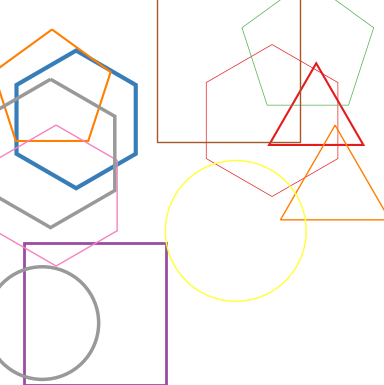[{"shape": "triangle", "thickness": 1.5, "radius": 0.71, "center": [0.821, 0.694]}, {"shape": "hexagon", "thickness": 0.5, "radius": 0.99, "center": [0.707, 0.687]}, {"shape": "hexagon", "thickness": 3, "radius": 0.89, "center": [0.198, 0.69]}, {"shape": "pentagon", "thickness": 0.5, "radius": 0.9, "center": [0.8, 0.872]}, {"shape": "square", "thickness": 2, "radius": 0.92, "center": [0.247, 0.184]}, {"shape": "pentagon", "thickness": 1.5, "radius": 0.8, "center": [0.135, 0.763]}, {"shape": "triangle", "thickness": 1, "radius": 0.82, "center": [0.87, 0.511]}, {"shape": "circle", "thickness": 1, "radius": 0.91, "center": [0.612, 0.4]}, {"shape": "square", "thickness": 1, "radius": 0.93, "center": [0.593, 0.818]}, {"shape": "hexagon", "thickness": 1, "radius": 0.92, "center": [0.146, 0.492]}, {"shape": "circle", "thickness": 2.5, "radius": 0.73, "center": [0.11, 0.161]}, {"shape": "hexagon", "thickness": 2.5, "radius": 0.96, "center": [0.131, 0.602]}]